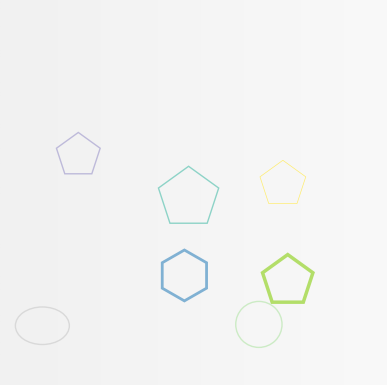[{"shape": "pentagon", "thickness": 1, "radius": 0.41, "center": [0.487, 0.486]}, {"shape": "pentagon", "thickness": 1, "radius": 0.3, "center": [0.202, 0.597]}, {"shape": "hexagon", "thickness": 2, "radius": 0.33, "center": [0.476, 0.285]}, {"shape": "pentagon", "thickness": 2.5, "radius": 0.34, "center": [0.743, 0.27]}, {"shape": "oval", "thickness": 1, "radius": 0.35, "center": [0.109, 0.154]}, {"shape": "circle", "thickness": 1, "radius": 0.3, "center": [0.668, 0.157]}, {"shape": "pentagon", "thickness": 0.5, "radius": 0.31, "center": [0.73, 0.522]}]